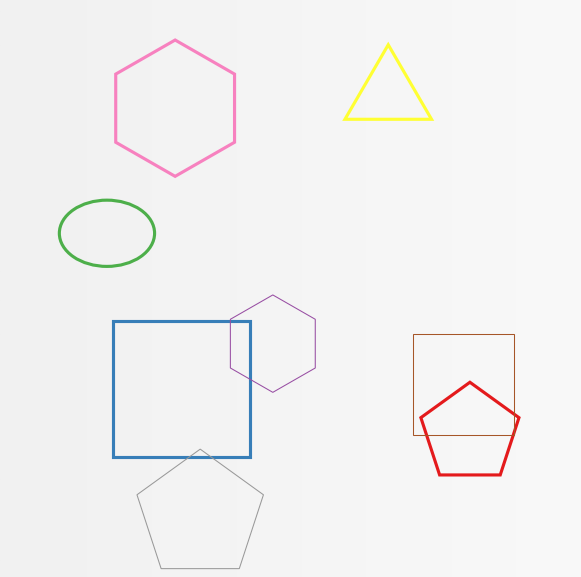[{"shape": "pentagon", "thickness": 1.5, "radius": 0.44, "center": [0.808, 0.248]}, {"shape": "square", "thickness": 1.5, "radius": 0.59, "center": [0.313, 0.326]}, {"shape": "oval", "thickness": 1.5, "radius": 0.41, "center": [0.184, 0.595]}, {"shape": "hexagon", "thickness": 0.5, "radius": 0.42, "center": [0.469, 0.404]}, {"shape": "triangle", "thickness": 1.5, "radius": 0.43, "center": [0.668, 0.836]}, {"shape": "square", "thickness": 0.5, "radius": 0.44, "center": [0.797, 0.333]}, {"shape": "hexagon", "thickness": 1.5, "radius": 0.59, "center": [0.301, 0.812]}, {"shape": "pentagon", "thickness": 0.5, "radius": 0.57, "center": [0.344, 0.107]}]